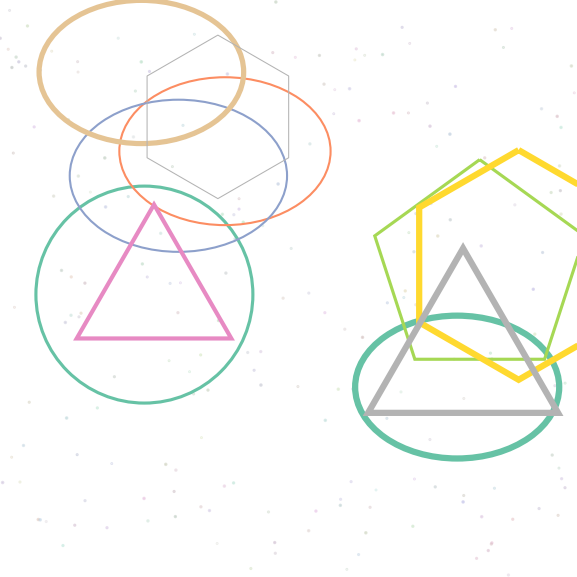[{"shape": "oval", "thickness": 3, "radius": 0.88, "center": [0.792, 0.329]}, {"shape": "circle", "thickness": 1.5, "radius": 0.94, "center": [0.25, 0.489]}, {"shape": "oval", "thickness": 1, "radius": 0.91, "center": [0.39, 0.737]}, {"shape": "oval", "thickness": 1, "radius": 0.94, "center": [0.309, 0.695]}, {"shape": "triangle", "thickness": 2, "radius": 0.77, "center": [0.267, 0.49]}, {"shape": "pentagon", "thickness": 1.5, "radius": 0.96, "center": [0.831, 0.532]}, {"shape": "hexagon", "thickness": 3, "radius": 0.99, "center": [0.898, 0.54]}, {"shape": "oval", "thickness": 2.5, "radius": 0.89, "center": [0.245, 0.875]}, {"shape": "hexagon", "thickness": 0.5, "radius": 0.71, "center": [0.377, 0.797]}, {"shape": "triangle", "thickness": 3, "radius": 0.95, "center": [0.802, 0.379]}]